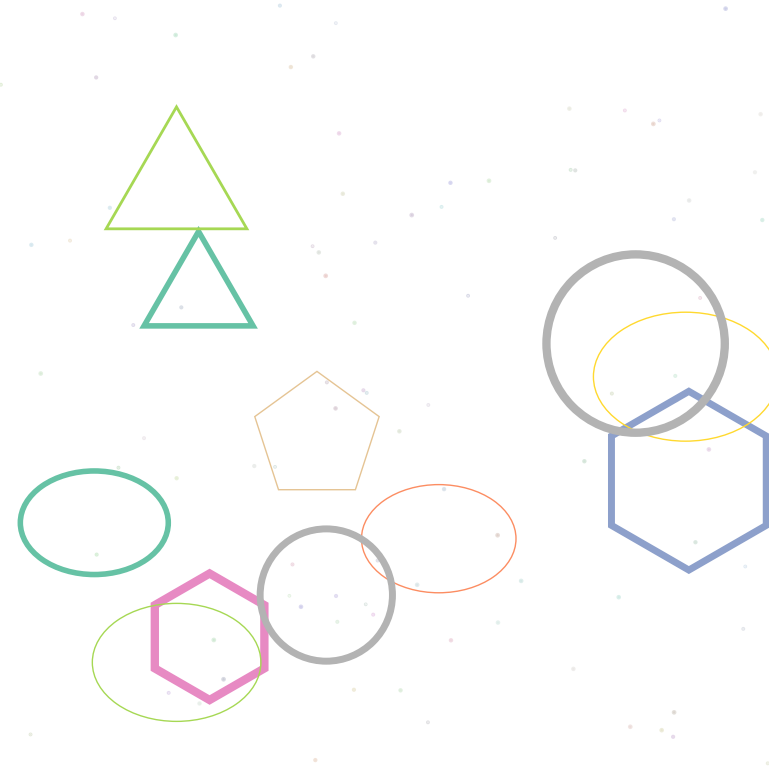[{"shape": "oval", "thickness": 2, "radius": 0.48, "center": [0.122, 0.321]}, {"shape": "triangle", "thickness": 2, "radius": 0.41, "center": [0.258, 0.618]}, {"shape": "oval", "thickness": 0.5, "radius": 0.5, "center": [0.57, 0.3]}, {"shape": "hexagon", "thickness": 2.5, "radius": 0.58, "center": [0.895, 0.376]}, {"shape": "hexagon", "thickness": 3, "radius": 0.41, "center": [0.272, 0.173]}, {"shape": "oval", "thickness": 0.5, "radius": 0.55, "center": [0.229, 0.14]}, {"shape": "triangle", "thickness": 1, "radius": 0.53, "center": [0.229, 0.756]}, {"shape": "oval", "thickness": 0.5, "radius": 0.6, "center": [0.89, 0.511]}, {"shape": "pentagon", "thickness": 0.5, "radius": 0.42, "center": [0.412, 0.433]}, {"shape": "circle", "thickness": 2.5, "radius": 0.43, "center": [0.424, 0.227]}, {"shape": "circle", "thickness": 3, "radius": 0.58, "center": [0.825, 0.554]}]